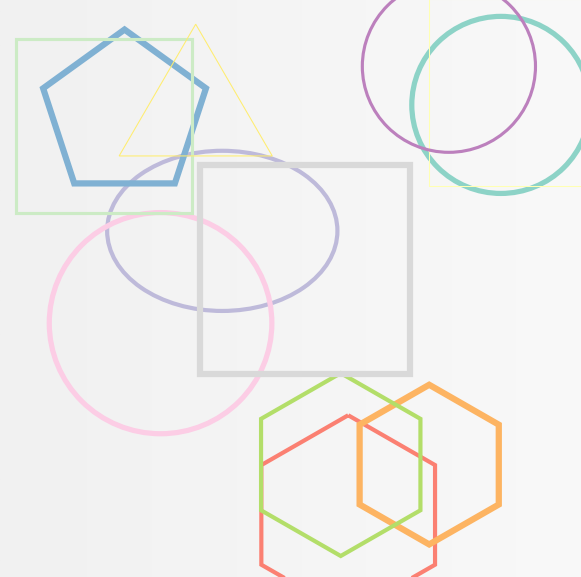[{"shape": "circle", "thickness": 2.5, "radius": 0.77, "center": [0.862, 0.817]}, {"shape": "square", "thickness": 0.5, "radius": 0.81, "center": [0.9, 0.839]}, {"shape": "oval", "thickness": 2, "radius": 0.99, "center": [0.382, 0.599]}, {"shape": "hexagon", "thickness": 2, "radius": 0.86, "center": [0.599, 0.108]}, {"shape": "pentagon", "thickness": 3, "radius": 0.74, "center": [0.214, 0.801]}, {"shape": "hexagon", "thickness": 3, "radius": 0.69, "center": [0.738, 0.195]}, {"shape": "hexagon", "thickness": 2, "radius": 0.79, "center": [0.586, 0.195]}, {"shape": "circle", "thickness": 2.5, "radius": 0.96, "center": [0.276, 0.44]}, {"shape": "square", "thickness": 3, "radius": 0.9, "center": [0.524, 0.533]}, {"shape": "circle", "thickness": 1.5, "radius": 0.74, "center": [0.772, 0.884]}, {"shape": "square", "thickness": 1.5, "radius": 0.75, "center": [0.179, 0.781]}, {"shape": "triangle", "thickness": 0.5, "radius": 0.76, "center": [0.337, 0.805]}]